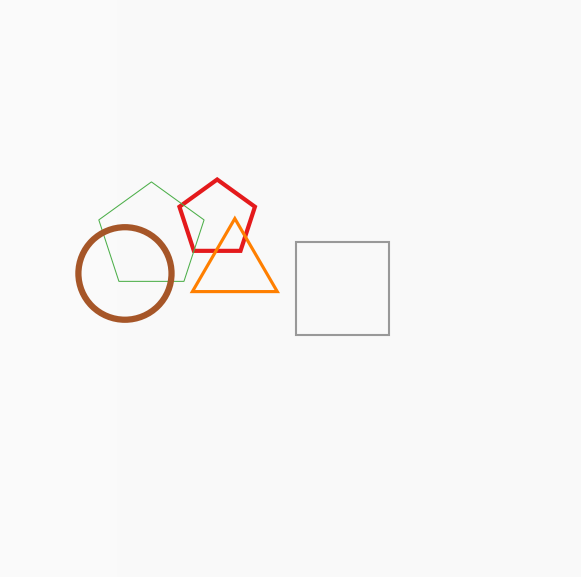[{"shape": "pentagon", "thickness": 2, "radius": 0.34, "center": [0.374, 0.62]}, {"shape": "pentagon", "thickness": 0.5, "radius": 0.48, "center": [0.261, 0.589]}, {"shape": "triangle", "thickness": 1.5, "radius": 0.42, "center": [0.404, 0.536]}, {"shape": "circle", "thickness": 3, "radius": 0.4, "center": [0.215, 0.526]}, {"shape": "square", "thickness": 1, "radius": 0.4, "center": [0.589, 0.5]}]